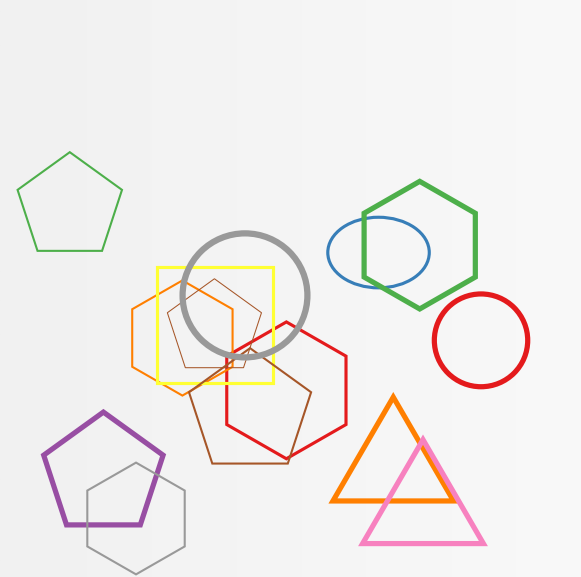[{"shape": "hexagon", "thickness": 1.5, "radius": 0.59, "center": [0.493, 0.323]}, {"shape": "circle", "thickness": 2.5, "radius": 0.4, "center": [0.828, 0.41]}, {"shape": "oval", "thickness": 1.5, "radius": 0.44, "center": [0.651, 0.562]}, {"shape": "pentagon", "thickness": 1, "radius": 0.47, "center": [0.12, 0.641]}, {"shape": "hexagon", "thickness": 2.5, "radius": 0.55, "center": [0.722, 0.575]}, {"shape": "pentagon", "thickness": 2.5, "radius": 0.54, "center": [0.178, 0.178]}, {"shape": "hexagon", "thickness": 1, "radius": 0.5, "center": [0.314, 0.414]}, {"shape": "triangle", "thickness": 2.5, "radius": 0.6, "center": [0.677, 0.192]}, {"shape": "square", "thickness": 1.5, "radius": 0.5, "center": [0.369, 0.437]}, {"shape": "pentagon", "thickness": 1, "radius": 0.55, "center": [0.43, 0.286]}, {"shape": "pentagon", "thickness": 0.5, "radius": 0.43, "center": [0.369, 0.431]}, {"shape": "triangle", "thickness": 2.5, "radius": 0.6, "center": [0.728, 0.118]}, {"shape": "hexagon", "thickness": 1, "radius": 0.48, "center": [0.234, 0.101]}, {"shape": "circle", "thickness": 3, "radius": 0.54, "center": [0.422, 0.488]}]